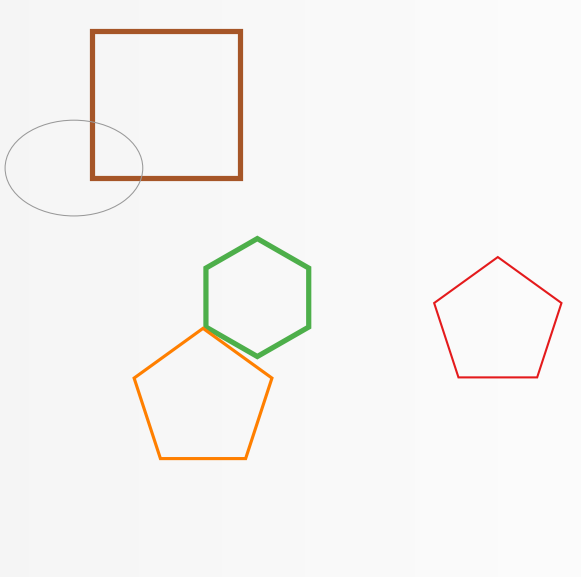[{"shape": "pentagon", "thickness": 1, "radius": 0.58, "center": [0.856, 0.439]}, {"shape": "hexagon", "thickness": 2.5, "radius": 0.51, "center": [0.443, 0.484]}, {"shape": "pentagon", "thickness": 1.5, "radius": 0.62, "center": [0.349, 0.306]}, {"shape": "square", "thickness": 2.5, "radius": 0.64, "center": [0.286, 0.818]}, {"shape": "oval", "thickness": 0.5, "radius": 0.59, "center": [0.127, 0.708]}]